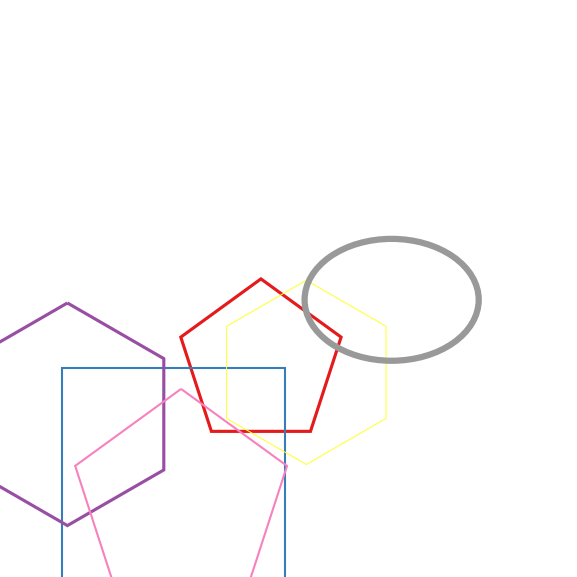[{"shape": "pentagon", "thickness": 1.5, "radius": 0.73, "center": [0.452, 0.37]}, {"shape": "square", "thickness": 1, "radius": 0.96, "center": [0.301, 0.17]}, {"shape": "hexagon", "thickness": 1.5, "radius": 0.96, "center": [0.117, 0.282]}, {"shape": "hexagon", "thickness": 0.5, "radius": 0.8, "center": [0.53, 0.354]}, {"shape": "pentagon", "thickness": 1, "radius": 0.96, "center": [0.314, 0.133]}, {"shape": "oval", "thickness": 3, "radius": 0.75, "center": [0.678, 0.48]}]